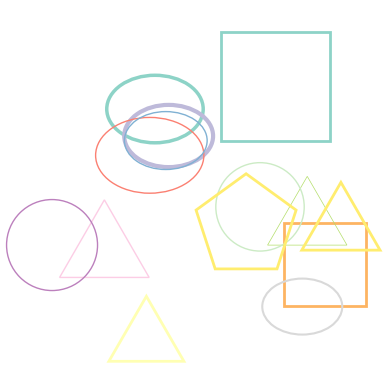[{"shape": "oval", "thickness": 2.5, "radius": 0.63, "center": [0.403, 0.717]}, {"shape": "square", "thickness": 2, "radius": 0.71, "center": [0.716, 0.775]}, {"shape": "triangle", "thickness": 2, "radius": 0.56, "center": [0.38, 0.118]}, {"shape": "oval", "thickness": 3, "radius": 0.58, "center": [0.438, 0.647]}, {"shape": "oval", "thickness": 1, "radius": 0.7, "center": [0.389, 0.597]}, {"shape": "oval", "thickness": 1, "radius": 0.54, "center": [0.431, 0.635]}, {"shape": "square", "thickness": 2, "radius": 0.53, "center": [0.843, 0.313]}, {"shape": "triangle", "thickness": 0.5, "radius": 0.6, "center": [0.798, 0.423]}, {"shape": "triangle", "thickness": 1, "radius": 0.67, "center": [0.271, 0.347]}, {"shape": "oval", "thickness": 1.5, "radius": 0.52, "center": [0.785, 0.204]}, {"shape": "circle", "thickness": 1, "radius": 0.59, "center": [0.135, 0.363]}, {"shape": "circle", "thickness": 1, "radius": 0.57, "center": [0.675, 0.463]}, {"shape": "triangle", "thickness": 2, "radius": 0.59, "center": [0.886, 0.409]}, {"shape": "pentagon", "thickness": 2, "radius": 0.68, "center": [0.639, 0.412]}]